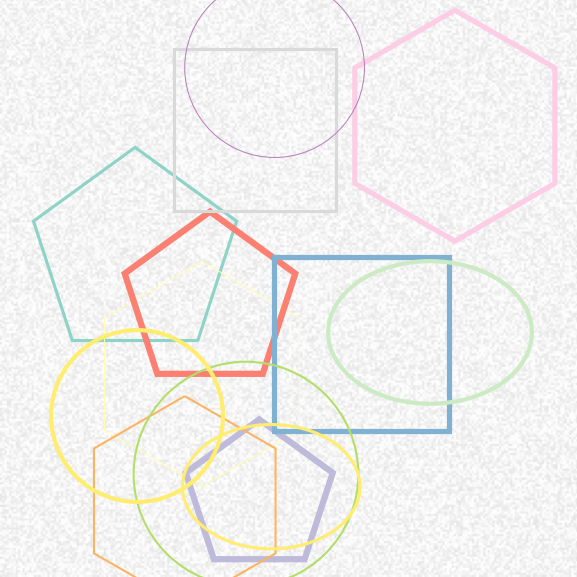[{"shape": "pentagon", "thickness": 1.5, "radius": 0.92, "center": [0.234, 0.559]}, {"shape": "hexagon", "thickness": 0.5, "radius": 0.97, "center": [0.35, 0.351]}, {"shape": "pentagon", "thickness": 3, "radius": 0.67, "center": [0.449, 0.139]}, {"shape": "pentagon", "thickness": 3, "radius": 0.78, "center": [0.364, 0.477]}, {"shape": "square", "thickness": 2.5, "radius": 0.76, "center": [0.626, 0.403]}, {"shape": "hexagon", "thickness": 1, "radius": 0.91, "center": [0.32, 0.132]}, {"shape": "circle", "thickness": 1, "radius": 0.97, "center": [0.426, 0.178]}, {"shape": "hexagon", "thickness": 2.5, "radius": 1.0, "center": [0.788, 0.782]}, {"shape": "square", "thickness": 1.5, "radius": 0.7, "center": [0.442, 0.774]}, {"shape": "circle", "thickness": 0.5, "radius": 0.78, "center": [0.475, 0.882]}, {"shape": "oval", "thickness": 2, "radius": 0.88, "center": [0.745, 0.423]}, {"shape": "oval", "thickness": 1.5, "radius": 0.77, "center": [0.47, 0.156]}, {"shape": "circle", "thickness": 2, "radius": 0.74, "center": [0.237, 0.279]}]